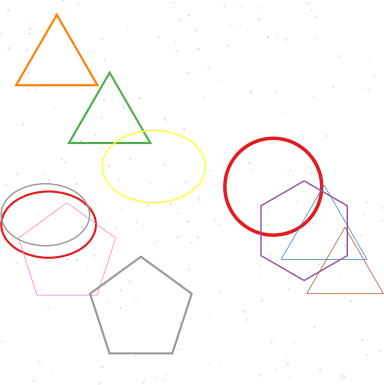[{"shape": "circle", "thickness": 2.5, "radius": 0.63, "center": [0.71, 0.515]}, {"shape": "oval", "thickness": 1.5, "radius": 0.61, "center": [0.126, 0.417]}, {"shape": "triangle", "thickness": 0.5, "radius": 0.64, "center": [0.842, 0.391]}, {"shape": "triangle", "thickness": 1.5, "radius": 0.61, "center": [0.285, 0.689]}, {"shape": "hexagon", "thickness": 1, "radius": 0.65, "center": [0.79, 0.401]}, {"shape": "triangle", "thickness": 1.5, "radius": 0.61, "center": [0.148, 0.84]}, {"shape": "oval", "thickness": 1, "radius": 0.67, "center": [0.4, 0.567]}, {"shape": "triangle", "thickness": 0.5, "radius": 0.58, "center": [0.896, 0.295]}, {"shape": "pentagon", "thickness": 0.5, "radius": 0.66, "center": [0.174, 0.341]}, {"shape": "pentagon", "thickness": 1.5, "radius": 0.69, "center": [0.366, 0.194]}, {"shape": "oval", "thickness": 1, "radius": 0.57, "center": [0.118, 0.442]}]